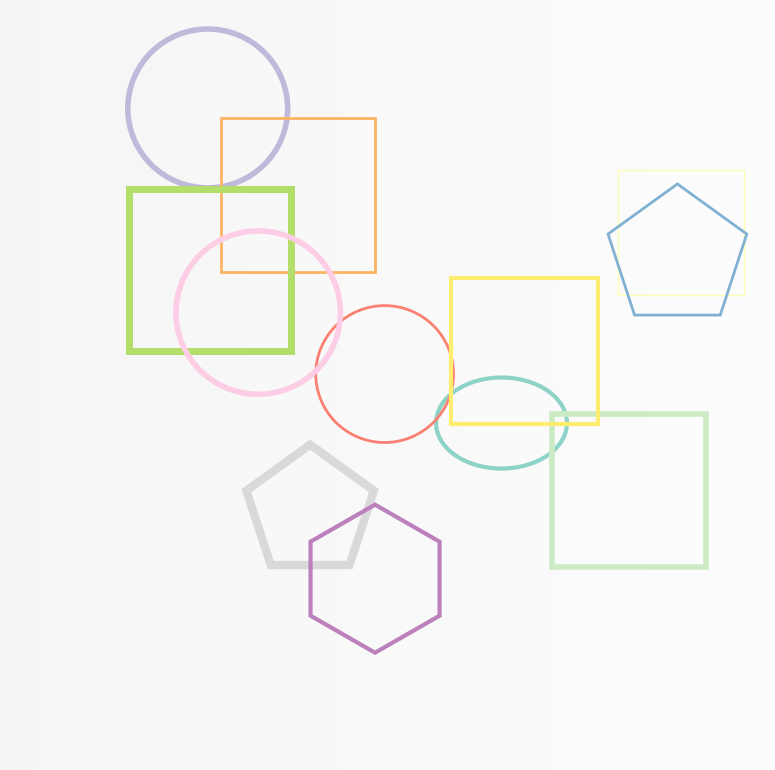[{"shape": "oval", "thickness": 1.5, "radius": 0.42, "center": [0.647, 0.451]}, {"shape": "square", "thickness": 0.5, "radius": 0.41, "center": [0.878, 0.698]}, {"shape": "circle", "thickness": 2, "radius": 0.52, "center": [0.268, 0.859]}, {"shape": "circle", "thickness": 1, "radius": 0.44, "center": [0.496, 0.514]}, {"shape": "pentagon", "thickness": 1, "radius": 0.47, "center": [0.874, 0.667]}, {"shape": "square", "thickness": 1, "radius": 0.5, "center": [0.385, 0.747]}, {"shape": "square", "thickness": 2.5, "radius": 0.52, "center": [0.271, 0.649]}, {"shape": "circle", "thickness": 2, "radius": 0.53, "center": [0.333, 0.594]}, {"shape": "pentagon", "thickness": 3, "radius": 0.43, "center": [0.4, 0.336]}, {"shape": "hexagon", "thickness": 1.5, "radius": 0.48, "center": [0.484, 0.248]}, {"shape": "square", "thickness": 2, "radius": 0.5, "center": [0.811, 0.363]}, {"shape": "square", "thickness": 1.5, "radius": 0.47, "center": [0.676, 0.545]}]